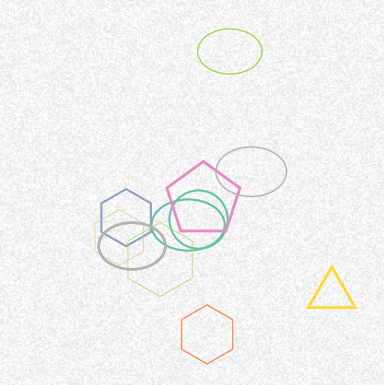[{"shape": "oval", "thickness": 1.5, "radius": 0.48, "center": [0.489, 0.416]}, {"shape": "circle", "thickness": 1.5, "radius": 0.38, "center": [0.516, 0.43]}, {"shape": "hexagon", "thickness": 1, "radius": 0.38, "center": [0.538, 0.131]}, {"shape": "hexagon", "thickness": 1.5, "radius": 0.37, "center": [0.328, 0.435]}, {"shape": "pentagon", "thickness": 2, "radius": 0.5, "center": [0.528, 0.481]}, {"shape": "hexagon", "thickness": 0.5, "radius": 0.48, "center": [0.416, 0.326]}, {"shape": "oval", "thickness": 1, "radius": 0.42, "center": [0.597, 0.866]}, {"shape": "triangle", "thickness": 2, "radius": 0.35, "center": [0.862, 0.236]}, {"shape": "hexagon", "thickness": 0.5, "radius": 0.36, "center": [0.31, 0.383]}, {"shape": "oval", "thickness": 2, "radius": 0.43, "center": [0.343, 0.361]}, {"shape": "oval", "thickness": 1, "radius": 0.46, "center": [0.653, 0.554]}]